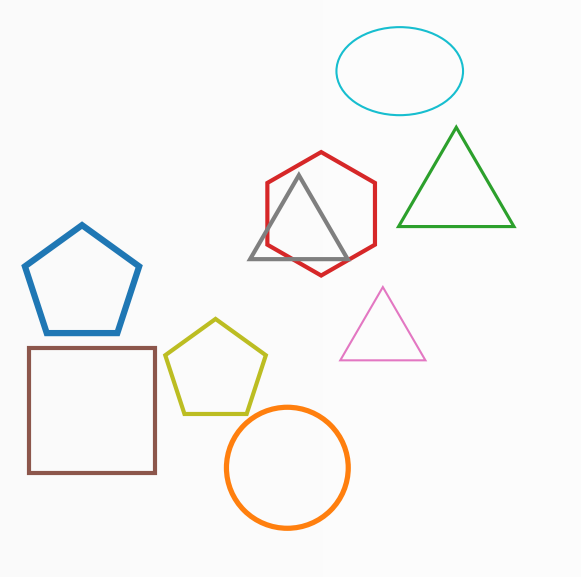[{"shape": "pentagon", "thickness": 3, "radius": 0.52, "center": [0.141, 0.506]}, {"shape": "circle", "thickness": 2.5, "radius": 0.52, "center": [0.494, 0.189]}, {"shape": "triangle", "thickness": 1.5, "radius": 0.57, "center": [0.785, 0.664]}, {"shape": "hexagon", "thickness": 2, "radius": 0.53, "center": [0.553, 0.629]}, {"shape": "square", "thickness": 2, "radius": 0.54, "center": [0.159, 0.288]}, {"shape": "triangle", "thickness": 1, "radius": 0.42, "center": [0.659, 0.417]}, {"shape": "triangle", "thickness": 2, "radius": 0.48, "center": [0.514, 0.599]}, {"shape": "pentagon", "thickness": 2, "radius": 0.45, "center": [0.371, 0.356]}, {"shape": "oval", "thickness": 1, "radius": 0.54, "center": [0.688, 0.876]}]